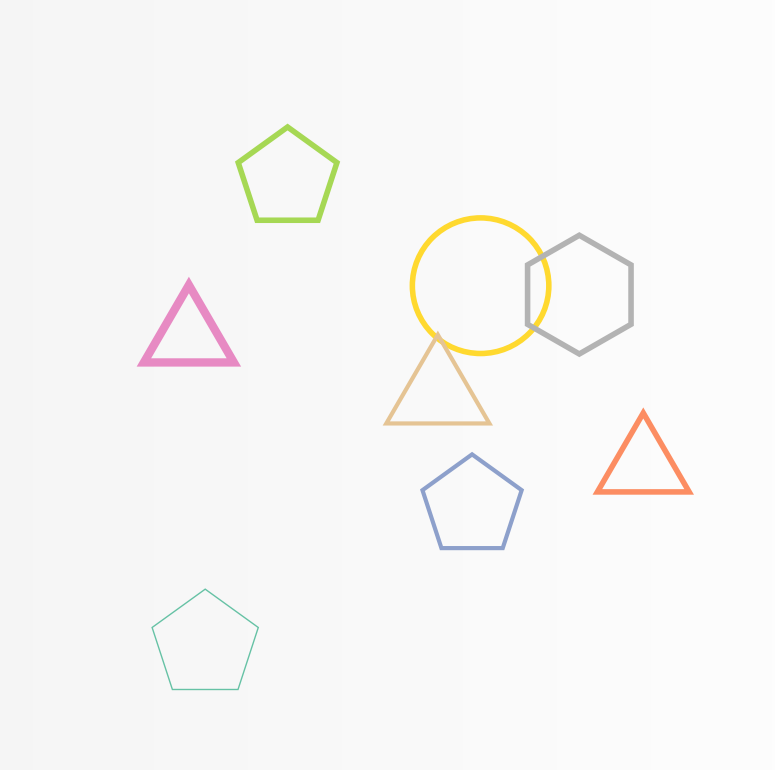[{"shape": "pentagon", "thickness": 0.5, "radius": 0.36, "center": [0.265, 0.163]}, {"shape": "triangle", "thickness": 2, "radius": 0.34, "center": [0.83, 0.395]}, {"shape": "pentagon", "thickness": 1.5, "radius": 0.34, "center": [0.609, 0.343]}, {"shape": "triangle", "thickness": 3, "radius": 0.34, "center": [0.244, 0.563]}, {"shape": "pentagon", "thickness": 2, "radius": 0.33, "center": [0.371, 0.768]}, {"shape": "circle", "thickness": 2, "radius": 0.44, "center": [0.62, 0.629]}, {"shape": "triangle", "thickness": 1.5, "radius": 0.38, "center": [0.565, 0.488]}, {"shape": "hexagon", "thickness": 2, "radius": 0.39, "center": [0.747, 0.617]}]